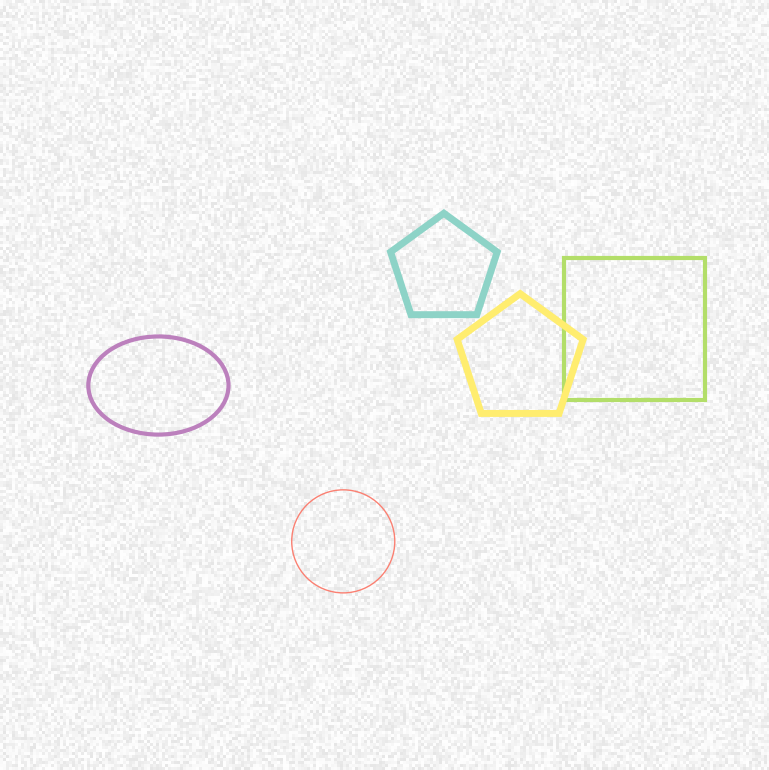[{"shape": "pentagon", "thickness": 2.5, "radius": 0.36, "center": [0.576, 0.65]}, {"shape": "circle", "thickness": 0.5, "radius": 0.33, "center": [0.446, 0.297]}, {"shape": "square", "thickness": 1.5, "radius": 0.46, "center": [0.824, 0.573]}, {"shape": "oval", "thickness": 1.5, "radius": 0.46, "center": [0.206, 0.499]}, {"shape": "pentagon", "thickness": 2.5, "radius": 0.43, "center": [0.676, 0.533]}]